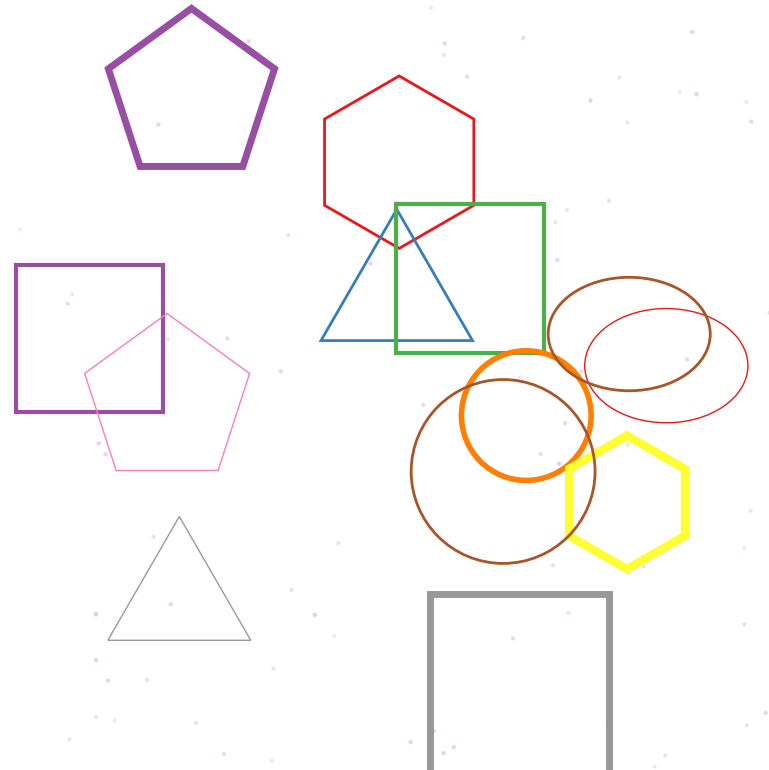[{"shape": "oval", "thickness": 0.5, "radius": 0.53, "center": [0.865, 0.525]}, {"shape": "hexagon", "thickness": 1, "radius": 0.56, "center": [0.518, 0.789]}, {"shape": "triangle", "thickness": 1, "radius": 0.57, "center": [0.515, 0.615]}, {"shape": "square", "thickness": 1.5, "radius": 0.48, "center": [0.61, 0.638]}, {"shape": "pentagon", "thickness": 2.5, "radius": 0.57, "center": [0.249, 0.876]}, {"shape": "square", "thickness": 1.5, "radius": 0.48, "center": [0.116, 0.561]}, {"shape": "circle", "thickness": 2, "radius": 0.42, "center": [0.683, 0.46]}, {"shape": "hexagon", "thickness": 3, "radius": 0.43, "center": [0.814, 0.348]}, {"shape": "circle", "thickness": 1, "radius": 0.6, "center": [0.653, 0.388]}, {"shape": "oval", "thickness": 1, "radius": 0.53, "center": [0.817, 0.566]}, {"shape": "pentagon", "thickness": 0.5, "radius": 0.56, "center": [0.217, 0.48]}, {"shape": "triangle", "thickness": 0.5, "radius": 0.54, "center": [0.233, 0.222]}, {"shape": "square", "thickness": 2.5, "radius": 0.58, "center": [0.675, 0.112]}]